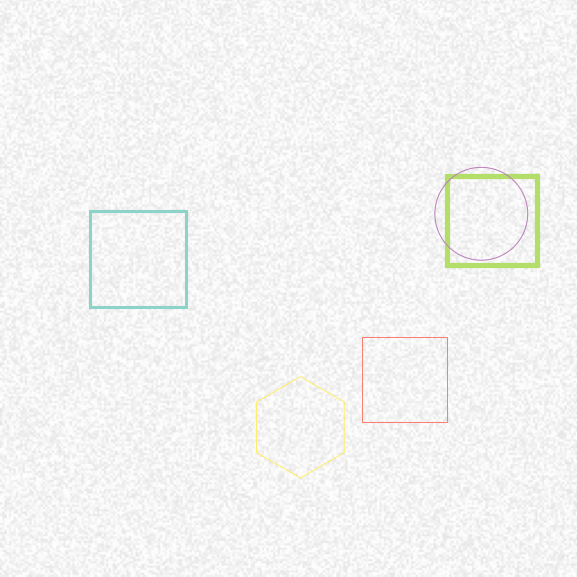[{"shape": "square", "thickness": 1.5, "radius": 0.42, "center": [0.239, 0.55]}, {"shape": "square", "thickness": 0.5, "radius": 0.37, "center": [0.7, 0.342]}, {"shape": "square", "thickness": 2.5, "radius": 0.39, "center": [0.852, 0.617]}, {"shape": "circle", "thickness": 0.5, "radius": 0.4, "center": [0.833, 0.629]}, {"shape": "hexagon", "thickness": 0.5, "radius": 0.44, "center": [0.52, 0.259]}]